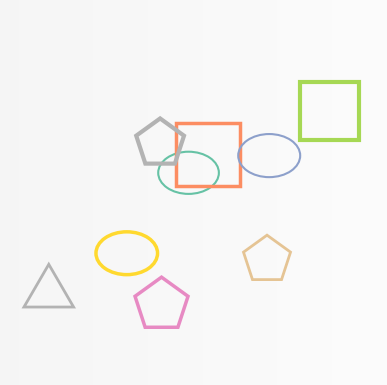[{"shape": "oval", "thickness": 1.5, "radius": 0.39, "center": [0.487, 0.551]}, {"shape": "square", "thickness": 2.5, "radius": 0.41, "center": [0.537, 0.599]}, {"shape": "oval", "thickness": 1.5, "radius": 0.4, "center": [0.695, 0.596]}, {"shape": "pentagon", "thickness": 2.5, "radius": 0.36, "center": [0.417, 0.208]}, {"shape": "square", "thickness": 3, "radius": 0.38, "center": [0.849, 0.712]}, {"shape": "oval", "thickness": 2.5, "radius": 0.4, "center": [0.327, 0.342]}, {"shape": "pentagon", "thickness": 2, "radius": 0.32, "center": [0.689, 0.325]}, {"shape": "triangle", "thickness": 2, "radius": 0.37, "center": [0.126, 0.239]}, {"shape": "pentagon", "thickness": 3, "radius": 0.32, "center": [0.413, 0.627]}]